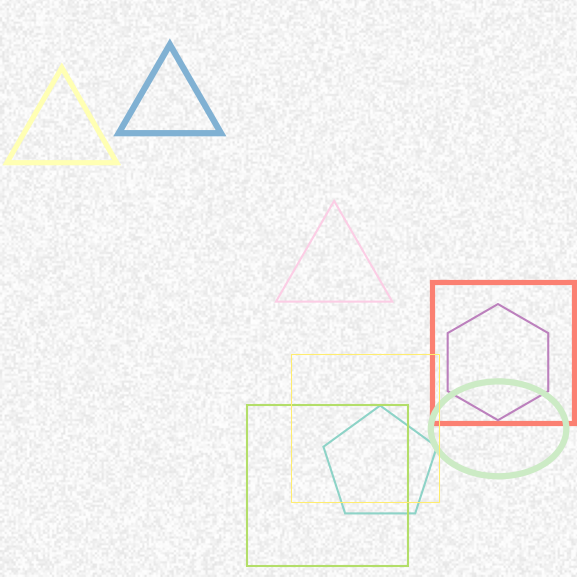[{"shape": "pentagon", "thickness": 1, "radius": 0.52, "center": [0.658, 0.194]}, {"shape": "triangle", "thickness": 2.5, "radius": 0.55, "center": [0.107, 0.772]}, {"shape": "square", "thickness": 2.5, "radius": 0.61, "center": [0.871, 0.389]}, {"shape": "triangle", "thickness": 3, "radius": 0.51, "center": [0.294, 0.82]}, {"shape": "square", "thickness": 1, "radius": 0.7, "center": [0.567, 0.158]}, {"shape": "triangle", "thickness": 1, "radius": 0.58, "center": [0.579, 0.535]}, {"shape": "hexagon", "thickness": 1, "radius": 0.5, "center": [0.862, 0.372]}, {"shape": "oval", "thickness": 3, "radius": 0.59, "center": [0.863, 0.257]}, {"shape": "square", "thickness": 0.5, "radius": 0.64, "center": [0.632, 0.258]}]